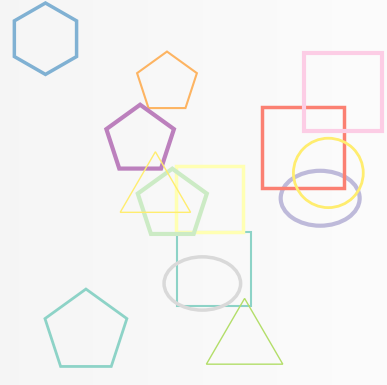[{"shape": "pentagon", "thickness": 2, "radius": 0.56, "center": [0.222, 0.138]}, {"shape": "square", "thickness": 1.5, "radius": 0.48, "center": [0.552, 0.301]}, {"shape": "square", "thickness": 2.5, "radius": 0.43, "center": [0.541, 0.484]}, {"shape": "oval", "thickness": 3, "radius": 0.51, "center": [0.826, 0.485]}, {"shape": "square", "thickness": 2.5, "radius": 0.53, "center": [0.782, 0.617]}, {"shape": "hexagon", "thickness": 2.5, "radius": 0.46, "center": [0.117, 0.899]}, {"shape": "pentagon", "thickness": 1.5, "radius": 0.41, "center": [0.431, 0.785]}, {"shape": "triangle", "thickness": 1, "radius": 0.57, "center": [0.631, 0.111]}, {"shape": "square", "thickness": 3, "radius": 0.5, "center": [0.886, 0.761]}, {"shape": "oval", "thickness": 2.5, "radius": 0.49, "center": [0.522, 0.264]}, {"shape": "pentagon", "thickness": 3, "radius": 0.46, "center": [0.362, 0.636]}, {"shape": "pentagon", "thickness": 3, "radius": 0.47, "center": [0.445, 0.468]}, {"shape": "circle", "thickness": 2, "radius": 0.45, "center": [0.847, 0.551]}, {"shape": "triangle", "thickness": 1, "radius": 0.52, "center": [0.401, 0.501]}]